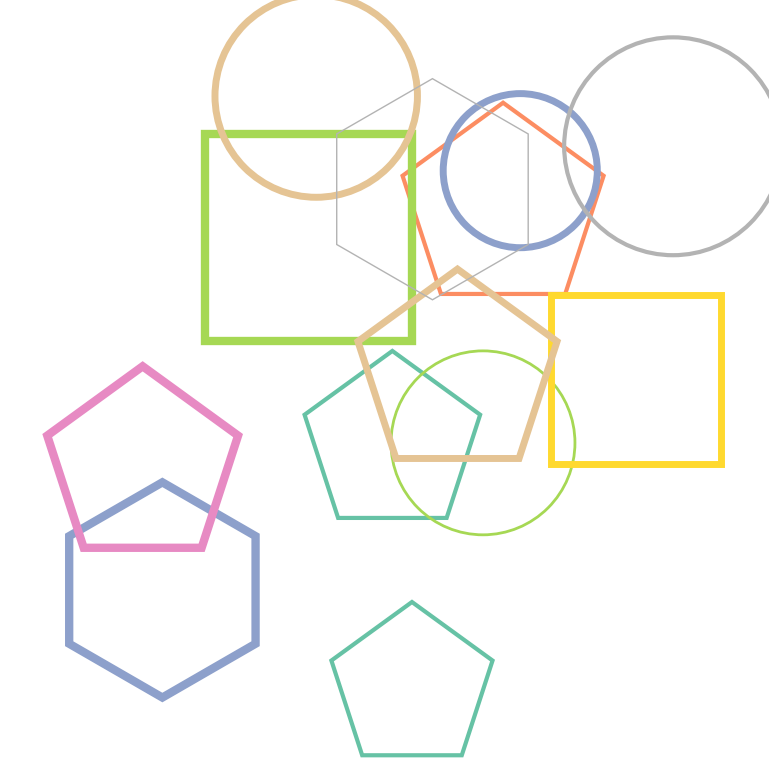[{"shape": "pentagon", "thickness": 1.5, "radius": 0.6, "center": [0.51, 0.424]}, {"shape": "pentagon", "thickness": 1.5, "radius": 0.55, "center": [0.535, 0.108]}, {"shape": "pentagon", "thickness": 1.5, "radius": 0.69, "center": [0.653, 0.729]}, {"shape": "circle", "thickness": 2.5, "radius": 0.5, "center": [0.676, 0.778]}, {"shape": "hexagon", "thickness": 3, "radius": 0.7, "center": [0.211, 0.234]}, {"shape": "pentagon", "thickness": 3, "radius": 0.65, "center": [0.185, 0.394]}, {"shape": "square", "thickness": 3, "radius": 0.67, "center": [0.4, 0.692]}, {"shape": "circle", "thickness": 1, "radius": 0.6, "center": [0.627, 0.425]}, {"shape": "square", "thickness": 2.5, "radius": 0.55, "center": [0.826, 0.507]}, {"shape": "pentagon", "thickness": 2.5, "radius": 0.68, "center": [0.594, 0.515]}, {"shape": "circle", "thickness": 2.5, "radius": 0.66, "center": [0.411, 0.875]}, {"shape": "hexagon", "thickness": 0.5, "radius": 0.72, "center": [0.562, 0.754]}, {"shape": "circle", "thickness": 1.5, "radius": 0.71, "center": [0.874, 0.81]}]